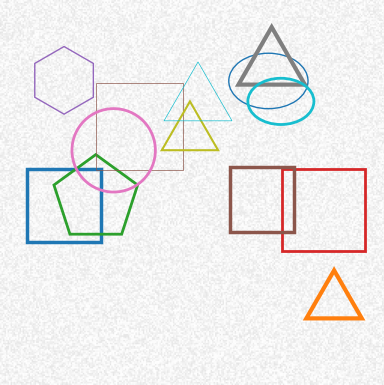[{"shape": "oval", "thickness": 1, "radius": 0.51, "center": [0.697, 0.79]}, {"shape": "square", "thickness": 2.5, "radius": 0.48, "center": [0.166, 0.467]}, {"shape": "triangle", "thickness": 3, "radius": 0.42, "center": [0.868, 0.215]}, {"shape": "pentagon", "thickness": 2, "radius": 0.57, "center": [0.249, 0.484]}, {"shape": "square", "thickness": 2, "radius": 0.53, "center": [0.84, 0.455]}, {"shape": "hexagon", "thickness": 1, "radius": 0.44, "center": [0.166, 0.791]}, {"shape": "square", "thickness": 0.5, "radius": 0.56, "center": [0.363, 0.671]}, {"shape": "square", "thickness": 2.5, "radius": 0.42, "center": [0.68, 0.482]}, {"shape": "circle", "thickness": 2, "radius": 0.54, "center": [0.295, 0.61]}, {"shape": "triangle", "thickness": 3, "radius": 0.5, "center": [0.706, 0.83]}, {"shape": "triangle", "thickness": 1.5, "radius": 0.42, "center": [0.493, 0.652]}, {"shape": "triangle", "thickness": 0.5, "radius": 0.51, "center": [0.514, 0.737]}, {"shape": "oval", "thickness": 2, "radius": 0.43, "center": [0.73, 0.737]}]